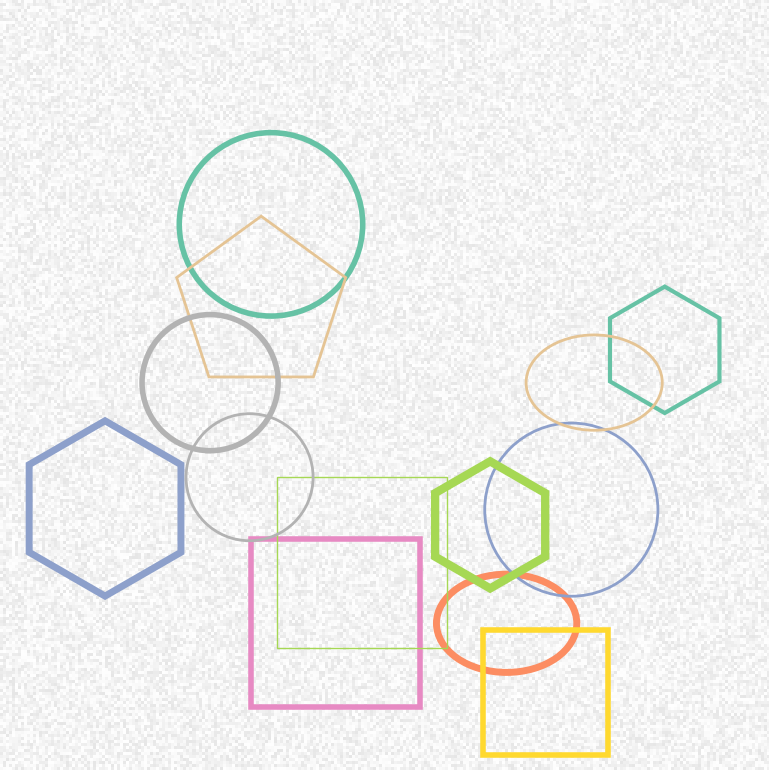[{"shape": "hexagon", "thickness": 1.5, "radius": 0.41, "center": [0.863, 0.546]}, {"shape": "circle", "thickness": 2, "radius": 0.6, "center": [0.352, 0.709]}, {"shape": "oval", "thickness": 2.5, "radius": 0.46, "center": [0.658, 0.191]}, {"shape": "circle", "thickness": 1, "radius": 0.56, "center": [0.742, 0.338]}, {"shape": "hexagon", "thickness": 2.5, "radius": 0.57, "center": [0.136, 0.34]}, {"shape": "square", "thickness": 2, "radius": 0.55, "center": [0.436, 0.191]}, {"shape": "hexagon", "thickness": 3, "radius": 0.41, "center": [0.637, 0.318]}, {"shape": "square", "thickness": 0.5, "radius": 0.55, "center": [0.47, 0.269]}, {"shape": "square", "thickness": 2, "radius": 0.41, "center": [0.708, 0.101]}, {"shape": "oval", "thickness": 1, "radius": 0.44, "center": [0.772, 0.503]}, {"shape": "pentagon", "thickness": 1, "radius": 0.58, "center": [0.339, 0.604]}, {"shape": "circle", "thickness": 2, "radius": 0.44, "center": [0.273, 0.503]}, {"shape": "circle", "thickness": 1, "radius": 0.41, "center": [0.324, 0.38]}]